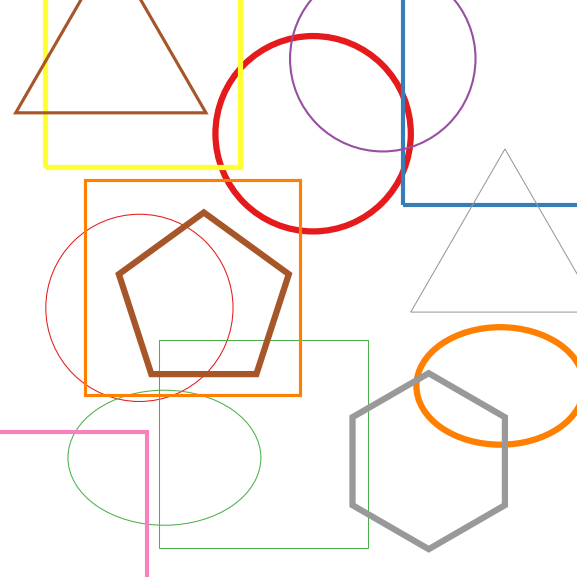[{"shape": "circle", "thickness": 3, "radius": 0.85, "center": [0.542, 0.768]}, {"shape": "circle", "thickness": 0.5, "radius": 0.81, "center": [0.241, 0.466]}, {"shape": "square", "thickness": 2, "radius": 0.95, "center": [0.888, 0.835]}, {"shape": "oval", "thickness": 0.5, "radius": 0.84, "center": [0.285, 0.207]}, {"shape": "square", "thickness": 0.5, "radius": 0.9, "center": [0.456, 0.231]}, {"shape": "circle", "thickness": 1, "radius": 0.8, "center": [0.663, 0.897]}, {"shape": "oval", "thickness": 3, "radius": 0.73, "center": [0.866, 0.331]}, {"shape": "square", "thickness": 1.5, "radius": 0.93, "center": [0.334, 0.501]}, {"shape": "square", "thickness": 2.5, "radius": 0.84, "center": [0.246, 0.878]}, {"shape": "pentagon", "thickness": 3, "radius": 0.77, "center": [0.353, 0.476]}, {"shape": "triangle", "thickness": 1.5, "radius": 0.95, "center": [0.192, 0.899]}, {"shape": "square", "thickness": 2, "radius": 0.67, "center": [0.12, 0.118]}, {"shape": "hexagon", "thickness": 3, "radius": 0.76, "center": [0.742, 0.201]}, {"shape": "triangle", "thickness": 0.5, "radius": 0.94, "center": [0.874, 0.553]}]